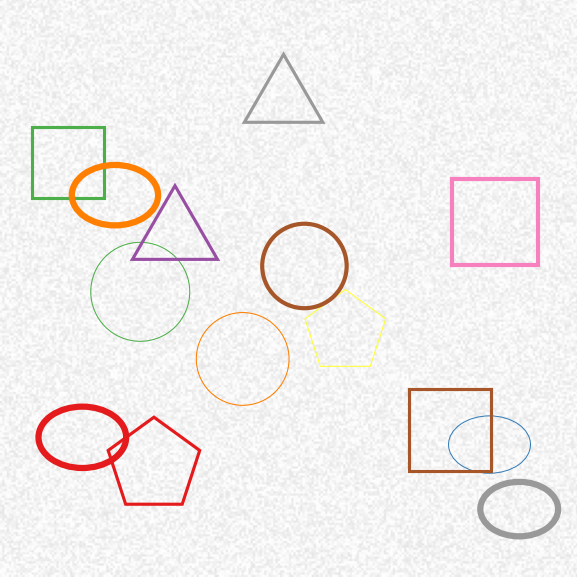[{"shape": "pentagon", "thickness": 1.5, "radius": 0.42, "center": [0.267, 0.193]}, {"shape": "oval", "thickness": 3, "radius": 0.38, "center": [0.143, 0.242]}, {"shape": "oval", "thickness": 0.5, "radius": 0.35, "center": [0.848, 0.229]}, {"shape": "square", "thickness": 1.5, "radius": 0.31, "center": [0.117, 0.718]}, {"shape": "circle", "thickness": 0.5, "radius": 0.43, "center": [0.243, 0.494]}, {"shape": "triangle", "thickness": 1.5, "radius": 0.43, "center": [0.303, 0.593]}, {"shape": "circle", "thickness": 0.5, "radius": 0.4, "center": [0.42, 0.378]}, {"shape": "oval", "thickness": 3, "radius": 0.37, "center": [0.199, 0.661]}, {"shape": "pentagon", "thickness": 0.5, "radius": 0.37, "center": [0.598, 0.424]}, {"shape": "square", "thickness": 1.5, "radius": 0.36, "center": [0.779, 0.254]}, {"shape": "circle", "thickness": 2, "radius": 0.37, "center": [0.527, 0.539]}, {"shape": "square", "thickness": 2, "radius": 0.37, "center": [0.857, 0.615]}, {"shape": "triangle", "thickness": 1.5, "radius": 0.39, "center": [0.491, 0.827]}, {"shape": "oval", "thickness": 3, "radius": 0.34, "center": [0.899, 0.118]}]